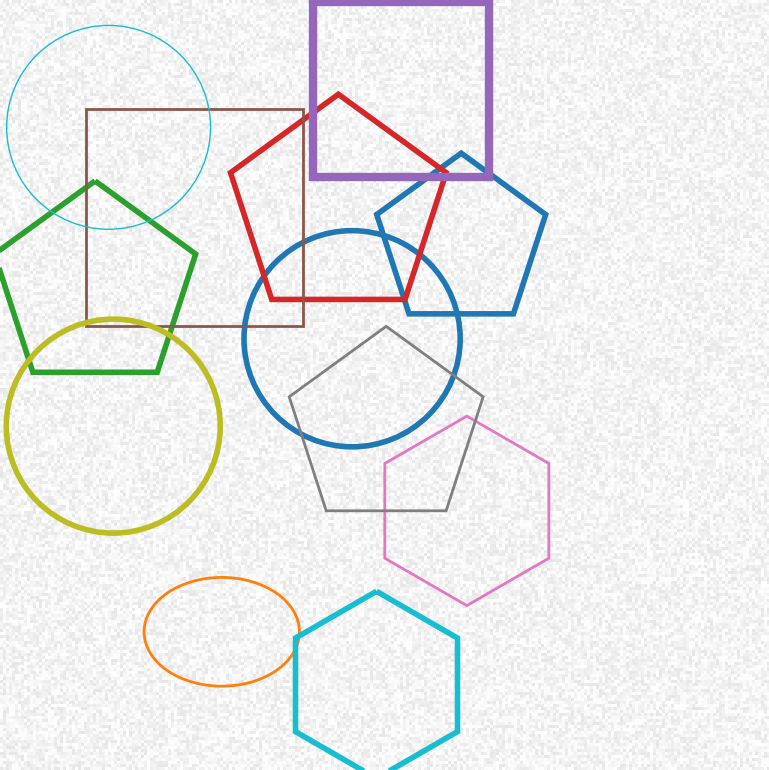[{"shape": "circle", "thickness": 2, "radius": 0.7, "center": [0.457, 0.56]}, {"shape": "pentagon", "thickness": 2, "radius": 0.58, "center": [0.599, 0.686]}, {"shape": "oval", "thickness": 1, "radius": 0.5, "center": [0.288, 0.179]}, {"shape": "pentagon", "thickness": 2, "radius": 0.69, "center": [0.123, 0.628]}, {"shape": "pentagon", "thickness": 2, "radius": 0.74, "center": [0.439, 0.73]}, {"shape": "square", "thickness": 3, "radius": 0.57, "center": [0.521, 0.884]}, {"shape": "square", "thickness": 1, "radius": 0.71, "center": [0.253, 0.717]}, {"shape": "hexagon", "thickness": 1, "radius": 0.62, "center": [0.606, 0.337]}, {"shape": "pentagon", "thickness": 1, "radius": 0.66, "center": [0.502, 0.444]}, {"shape": "circle", "thickness": 2, "radius": 0.69, "center": [0.147, 0.447]}, {"shape": "circle", "thickness": 0.5, "radius": 0.66, "center": [0.141, 0.835]}, {"shape": "hexagon", "thickness": 2, "radius": 0.61, "center": [0.489, 0.111]}]